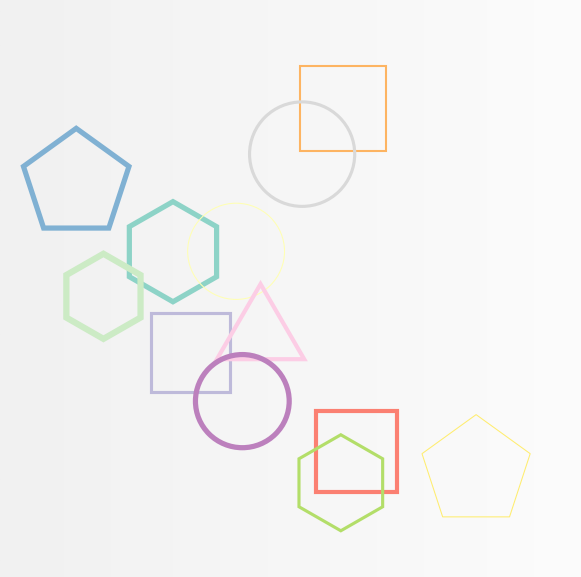[{"shape": "hexagon", "thickness": 2.5, "radius": 0.43, "center": [0.298, 0.563]}, {"shape": "circle", "thickness": 0.5, "radius": 0.42, "center": [0.406, 0.564]}, {"shape": "square", "thickness": 1.5, "radius": 0.34, "center": [0.328, 0.389]}, {"shape": "square", "thickness": 2, "radius": 0.35, "center": [0.614, 0.217]}, {"shape": "pentagon", "thickness": 2.5, "radius": 0.48, "center": [0.131, 0.681]}, {"shape": "square", "thickness": 1, "radius": 0.37, "center": [0.59, 0.811]}, {"shape": "hexagon", "thickness": 1.5, "radius": 0.42, "center": [0.586, 0.163]}, {"shape": "triangle", "thickness": 2, "radius": 0.43, "center": [0.448, 0.421]}, {"shape": "circle", "thickness": 1.5, "radius": 0.45, "center": [0.52, 0.732]}, {"shape": "circle", "thickness": 2.5, "radius": 0.4, "center": [0.417, 0.305]}, {"shape": "hexagon", "thickness": 3, "radius": 0.37, "center": [0.178, 0.486]}, {"shape": "pentagon", "thickness": 0.5, "radius": 0.49, "center": [0.819, 0.183]}]